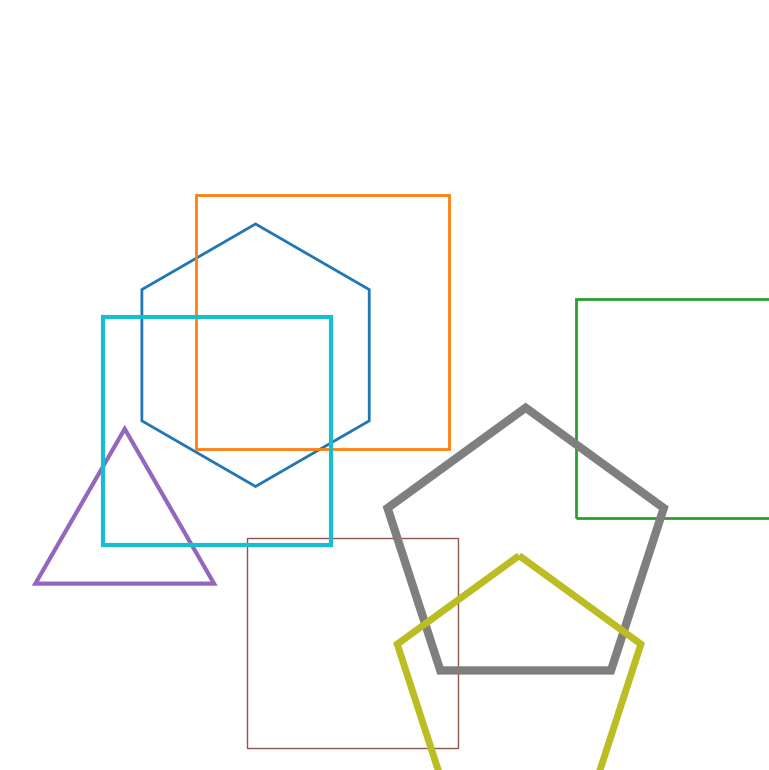[{"shape": "hexagon", "thickness": 1, "radius": 0.85, "center": [0.332, 0.539]}, {"shape": "square", "thickness": 1, "radius": 0.82, "center": [0.419, 0.582]}, {"shape": "square", "thickness": 1, "radius": 0.71, "center": [0.891, 0.469]}, {"shape": "triangle", "thickness": 1.5, "radius": 0.67, "center": [0.162, 0.309]}, {"shape": "square", "thickness": 0.5, "radius": 0.68, "center": [0.457, 0.165]}, {"shape": "pentagon", "thickness": 3, "radius": 0.94, "center": [0.683, 0.282]}, {"shape": "pentagon", "thickness": 2.5, "radius": 0.83, "center": [0.674, 0.112]}, {"shape": "square", "thickness": 1.5, "radius": 0.74, "center": [0.281, 0.44]}]